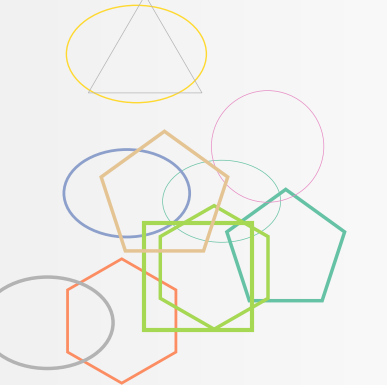[{"shape": "pentagon", "thickness": 2.5, "radius": 0.8, "center": [0.737, 0.348]}, {"shape": "oval", "thickness": 0.5, "radius": 0.76, "center": [0.572, 0.477]}, {"shape": "hexagon", "thickness": 2, "radius": 0.81, "center": [0.314, 0.166]}, {"shape": "oval", "thickness": 2, "radius": 0.81, "center": [0.327, 0.498]}, {"shape": "circle", "thickness": 0.5, "radius": 0.73, "center": [0.691, 0.62]}, {"shape": "square", "thickness": 3, "radius": 0.69, "center": [0.511, 0.282]}, {"shape": "hexagon", "thickness": 2.5, "radius": 0.8, "center": [0.553, 0.305]}, {"shape": "oval", "thickness": 1, "radius": 0.9, "center": [0.352, 0.86]}, {"shape": "pentagon", "thickness": 2.5, "radius": 0.86, "center": [0.424, 0.487]}, {"shape": "oval", "thickness": 2.5, "radius": 0.85, "center": [0.122, 0.162]}, {"shape": "triangle", "thickness": 0.5, "radius": 0.85, "center": [0.375, 0.843]}]